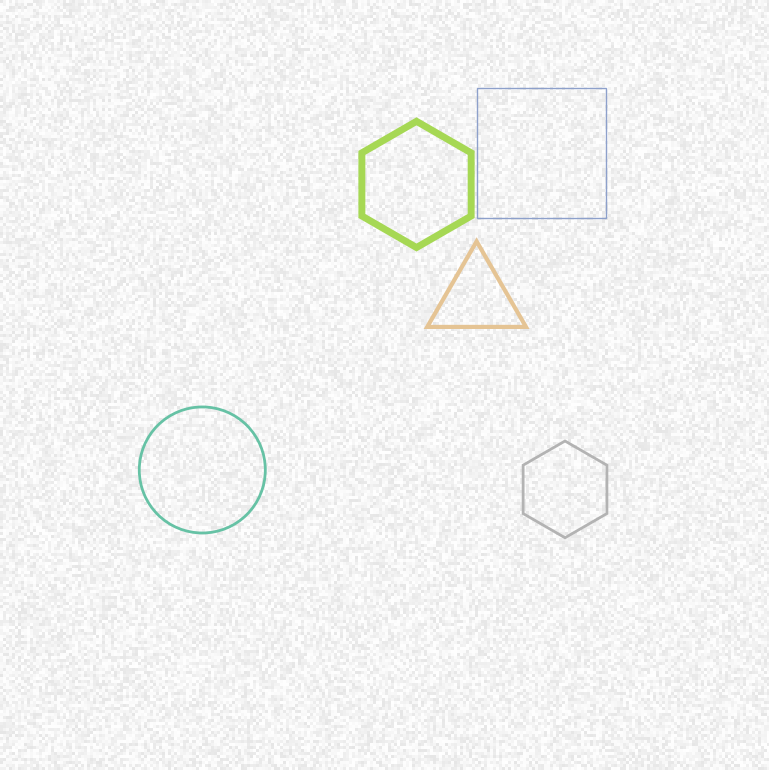[{"shape": "circle", "thickness": 1, "radius": 0.41, "center": [0.263, 0.39]}, {"shape": "square", "thickness": 0.5, "radius": 0.42, "center": [0.703, 0.801]}, {"shape": "hexagon", "thickness": 2.5, "radius": 0.41, "center": [0.541, 0.76]}, {"shape": "triangle", "thickness": 1.5, "radius": 0.37, "center": [0.619, 0.612]}, {"shape": "hexagon", "thickness": 1, "radius": 0.31, "center": [0.734, 0.364]}]